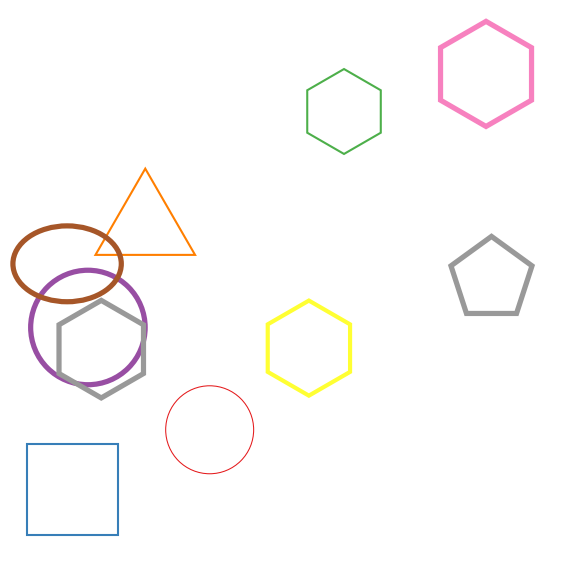[{"shape": "circle", "thickness": 0.5, "radius": 0.38, "center": [0.363, 0.255]}, {"shape": "square", "thickness": 1, "radius": 0.39, "center": [0.125, 0.152]}, {"shape": "hexagon", "thickness": 1, "radius": 0.37, "center": [0.596, 0.806]}, {"shape": "circle", "thickness": 2.5, "radius": 0.5, "center": [0.152, 0.432]}, {"shape": "triangle", "thickness": 1, "radius": 0.5, "center": [0.252, 0.608]}, {"shape": "hexagon", "thickness": 2, "radius": 0.41, "center": [0.535, 0.396]}, {"shape": "oval", "thickness": 2.5, "radius": 0.47, "center": [0.116, 0.542]}, {"shape": "hexagon", "thickness": 2.5, "radius": 0.45, "center": [0.842, 0.871]}, {"shape": "hexagon", "thickness": 2.5, "radius": 0.42, "center": [0.175, 0.395]}, {"shape": "pentagon", "thickness": 2.5, "radius": 0.37, "center": [0.851, 0.516]}]